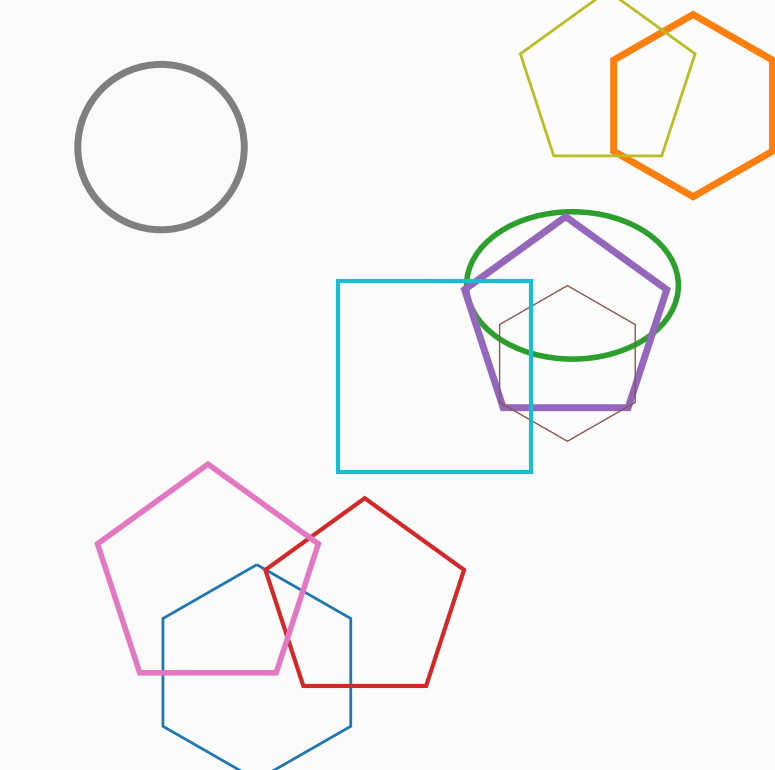[{"shape": "hexagon", "thickness": 1, "radius": 0.7, "center": [0.331, 0.127]}, {"shape": "hexagon", "thickness": 2.5, "radius": 0.59, "center": [0.894, 0.863]}, {"shape": "oval", "thickness": 2, "radius": 0.68, "center": [0.739, 0.629]}, {"shape": "pentagon", "thickness": 1.5, "radius": 0.67, "center": [0.471, 0.218]}, {"shape": "pentagon", "thickness": 2.5, "radius": 0.69, "center": [0.73, 0.581]}, {"shape": "hexagon", "thickness": 0.5, "radius": 0.51, "center": [0.732, 0.528]}, {"shape": "pentagon", "thickness": 2, "radius": 0.75, "center": [0.268, 0.247]}, {"shape": "circle", "thickness": 2.5, "radius": 0.54, "center": [0.208, 0.809]}, {"shape": "pentagon", "thickness": 1, "radius": 0.59, "center": [0.784, 0.893]}, {"shape": "square", "thickness": 1.5, "radius": 0.62, "center": [0.561, 0.511]}]